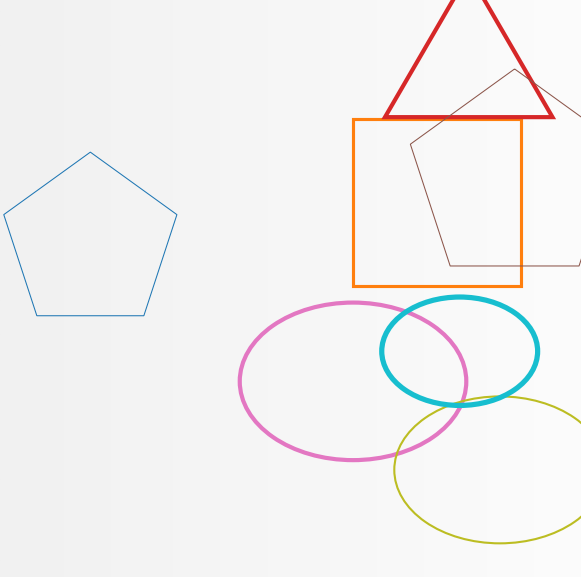[{"shape": "pentagon", "thickness": 0.5, "radius": 0.78, "center": [0.155, 0.579]}, {"shape": "square", "thickness": 1.5, "radius": 0.72, "center": [0.752, 0.649]}, {"shape": "triangle", "thickness": 2, "radius": 0.83, "center": [0.806, 0.879]}, {"shape": "pentagon", "thickness": 0.5, "radius": 0.94, "center": [0.885, 0.691]}, {"shape": "oval", "thickness": 2, "radius": 0.97, "center": [0.607, 0.339]}, {"shape": "oval", "thickness": 1, "radius": 0.91, "center": [0.86, 0.185]}, {"shape": "oval", "thickness": 2.5, "radius": 0.67, "center": [0.791, 0.391]}]